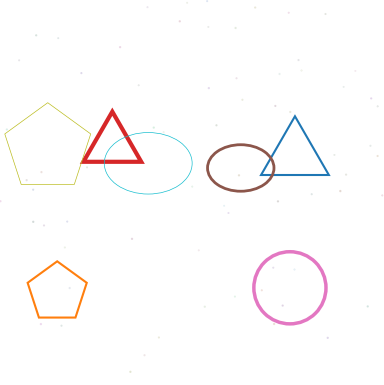[{"shape": "triangle", "thickness": 1.5, "radius": 0.51, "center": [0.766, 0.596]}, {"shape": "pentagon", "thickness": 1.5, "radius": 0.4, "center": [0.149, 0.24]}, {"shape": "triangle", "thickness": 3, "radius": 0.43, "center": [0.292, 0.623]}, {"shape": "oval", "thickness": 2, "radius": 0.43, "center": [0.625, 0.564]}, {"shape": "circle", "thickness": 2.5, "radius": 0.47, "center": [0.753, 0.252]}, {"shape": "pentagon", "thickness": 0.5, "radius": 0.59, "center": [0.124, 0.616]}, {"shape": "oval", "thickness": 0.5, "radius": 0.57, "center": [0.385, 0.576]}]